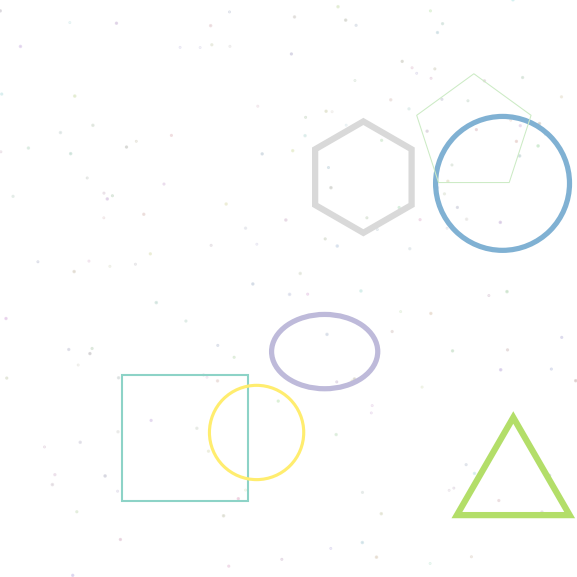[{"shape": "square", "thickness": 1, "radius": 0.55, "center": [0.32, 0.241]}, {"shape": "oval", "thickness": 2.5, "radius": 0.46, "center": [0.562, 0.39]}, {"shape": "circle", "thickness": 2.5, "radius": 0.58, "center": [0.87, 0.682]}, {"shape": "triangle", "thickness": 3, "radius": 0.56, "center": [0.889, 0.164]}, {"shape": "hexagon", "thickness": 3, "radius": 0.48, "center": [0.629, 0.692]}, {"shape": "pentagon", "thickness": 0.5, "radius": 0.52, "center": [0.821, 0.767]}, {"shape": "circle", "thickness": 1.5, "radius": 0.41, "center": [0.444, 0.25]}]